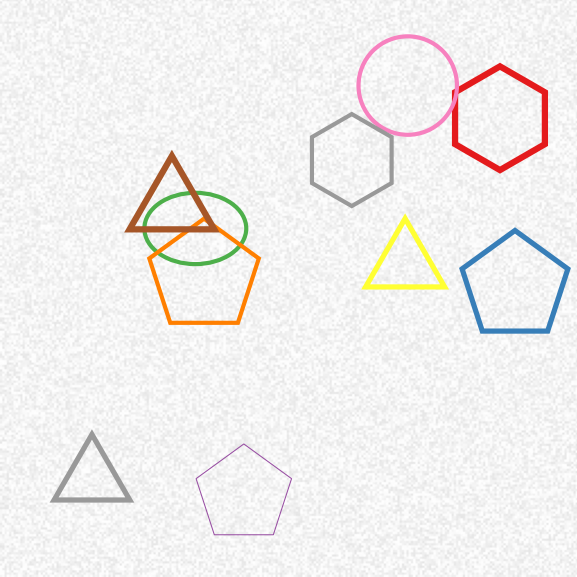[{"shape": "hexagon", "thickness": 3, "radius": 0.45, "center": [0.866, 0.794]}, {"shape": "pentagon", "thickness": 2.5, "radius": 0.48, "center": [0.892, 0.504]}, {"shape": "oval", "thickness": 2, "radius": 0.44, "center": [0.338, 0.604]}, {"shape": "pentagon", "thickness": 0.5, "radius": 0.43, "center": [0.422, 0.143]}, {"shape": "pentagon", "thickness": 2, "radius": 0.5, "center": [0.353, 0.521]}, {"shape": "triangle", "thickness": 2.5, "radius": 0.39, "center": [0.702, 0.542]}, {"shape": "triangle", "thickness": 3, "radius": 0.42, "center": [0.298, 0.644]}, {"shape": "circle", "thickness": 2, "radius": 0.43, "center": [0.706, 0.851]}, {"shape": "hexagon", "thickness": 2, "radius": 0.4, "center": [0.609, 0.722]}, {"shape": "triangle", "thickness": 2.5, "radius": 0.38, "center": [0.159, 0.171]}]